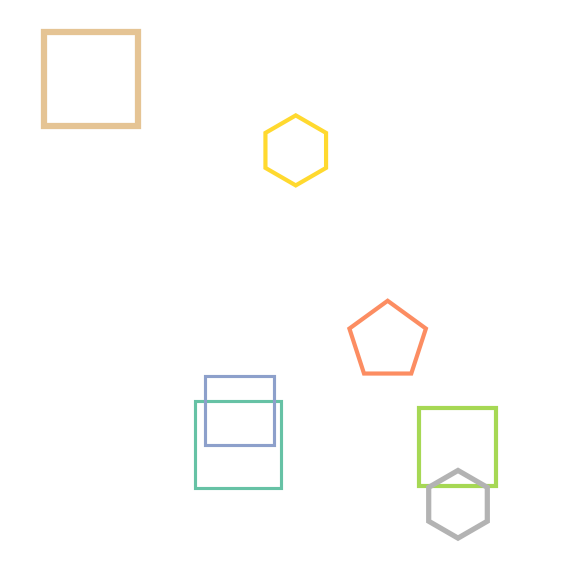[{"shape": "square", "thickness": 1.5, "radius": 0.37, "center": [0.412, 0.23]}, {"shape": "pentagon", "thickness": 2, "radius": 0.35, "center": [0.671, 0.409]}, {"shape": "square", "thickness": 1.5, "radius": 0.3, "center": [0.415, 0.288]}, {"shape": "square", "thickness": 2, "radius": 0.34, "center": [0.792, 0.225]}, {"shape": "hexagon", "thickness": 2, "radius": 0.3, "center": [0.512, 0.739]}, {"shape": "square", "thickness": 3, "radius": 0.41, "center": [0.158, 0.863]}, {"shape": "hexagon", "thickness": 2.5, "radius": 0.29, "center": [0.793, 0.126]}]